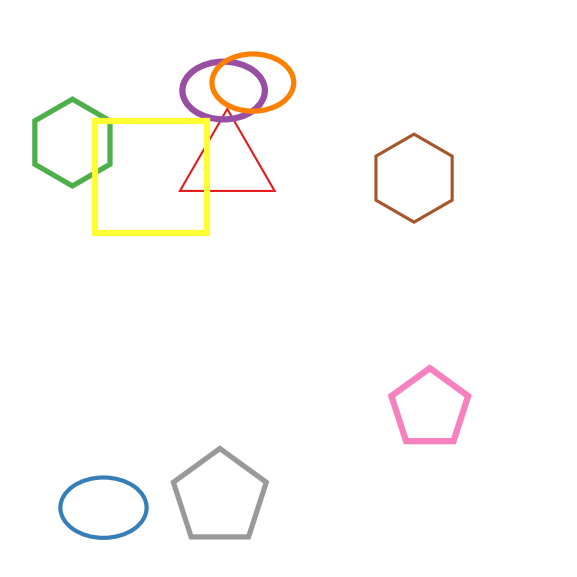[{"shape": "triangle", "thickness": 1, "radius": 0.47, "center": [0.394, 0.716]}, {"shape": "oval", "thickness": 2, "radius": 0.37, "center": [0.179, 0.12]}, {"shape": "hexagon", "thickness": 2.5, "radius": 0.38, "center": [0.125, 0.752]}, {"shape": "oval", "thickness": 3, "radius": 0.36, "center": [0.387, 0.842]}, {"shape": "oval", "thickness": 2.5, "radius": 0.35, "center": [0.438, 0.856]}, {"shape": "square", "thickness": 3, "radius": 0.49, "center": [0.261, 0.693]}, {"shape": "hexagon", "thickness": 1.5, "radius": 0.38, "center": [0.717, 0.691]}, {"shape": "pentagon", "thickness": 3, "radius": 0.35, "center": [0.744, 0.292]}, {"shape": "pentagon", "thickness": 2.5, "radius": 0.42, "center": [0.381, 0.138]}]